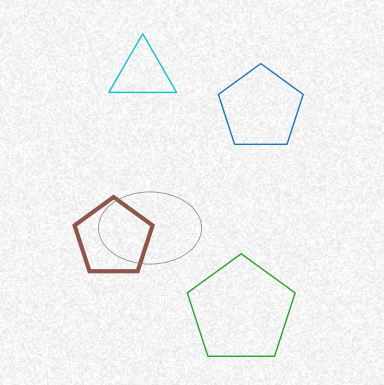[{"shape": "pentagon", "thickness": 1, "radius": 0.58, "center": [0.677, 0.719]}, {"shape": "pentagon", "thickness": 1, "radius": 0.74, "center": [0.627, 0.194]}, {"shape": "pentagon", "thickness": 3, "radius": 0.53, "center": [0.295, 0.382]}, {"shape": "oval", "thickness": 0.5, "radius": 0.67, "center": [0.39, 0.408]}, {"shape": "triangle", "thickness": 1, "radius": 0.51, "center": [0.371, 0.811]}]